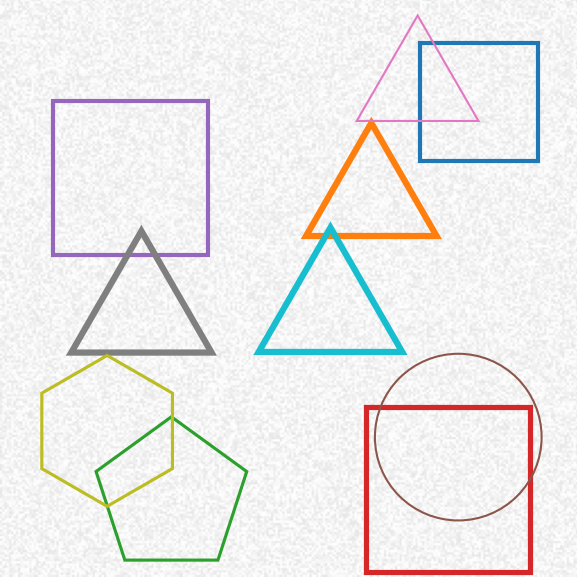[{"shape": "square", "thickness": 2, "radius": 0.51, "center": [0.83, 0.822]}, {"shape": "triangle", "thickness": 3, "radius": 0.65, "center": [0.643, 0.656]}, {"shape": "pentagon", "thickness": 1.5, "radius": 0.69, "center": [0.297, 0.14]}, {"shape": "square", "thickness": 2.5, "radius": 0.71, "center": [0.776, 0.152]}, {"shape": "square", "thickness": 2, "radius": 0.67, "center": [0.226, 0.69]}, {"shape": "circle", "thickness": 1, "radius": 0.72, "center": [0.794, 0.242]}, {"shape": "triangle", "thickness": 1, "radius": 0.61, "center": [0.723, 0.851]}, {"shape": "triangle", "thickness": 3, "radius": 0.7, "center": [0.245, 0.459]}, {"shape": "hexagon", "thickness": 1.5, "radius": 0.65, "center": [0.186, 0.253]}, {"shape": "triangle", "thickness": 3, "radius": 0.72, "center": [0.572, 0.461]}]